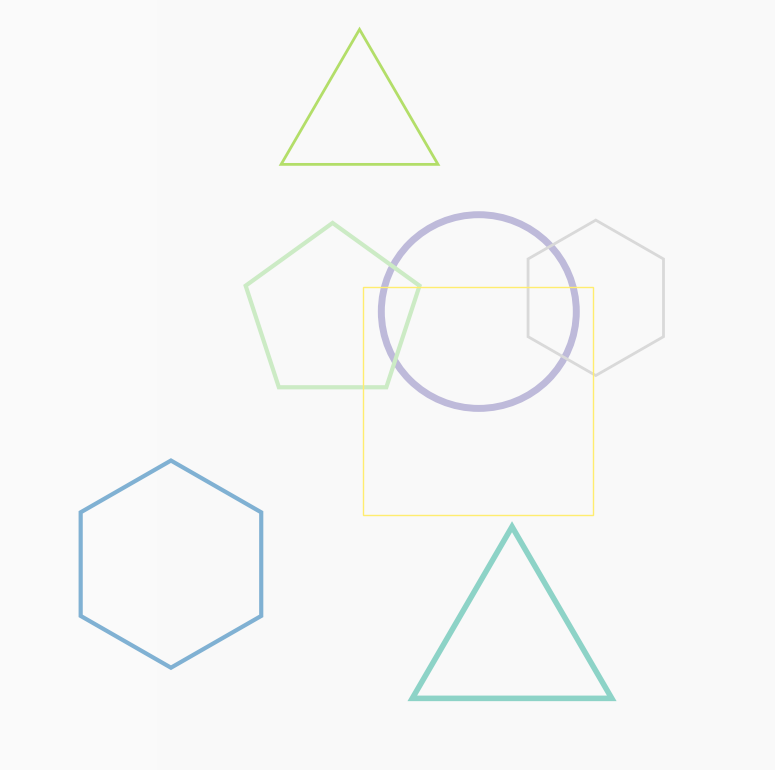[{"shape": "triangle", "thickness": 2, "radius": 0.74, "center": [0.661, 0.167]}, {"shape": "circle", "thickness": 2.5, "radius": 0.63, "center": [0.618, 0.595]}, {"shape": "hexagon", "thickness": 1.5, "radius": 0.67, "center": [0.221, 0.267]}, {"shape": "triangle", "thickness": 1, "radius": 0.58, "center": [0.464, 0.845]}, {"shape": "hexagon", "thickness": 1, "radius": 0.5, "center": [0.769, 0.613]}, {"shape": "pentagon", "thickness": 1.5, "radius": 0.59, "center": [0.429, 0.592]}, {"shape": "square", "thickness": 0.5, "radius": 0.74, "center": [0.617, 0.479]}]